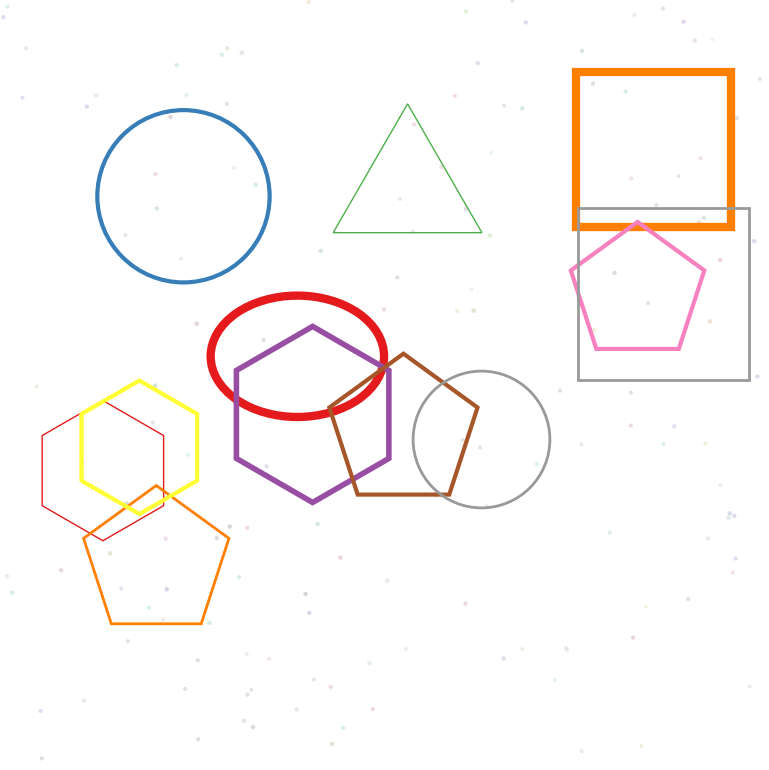[{"shape": "hexagon", "thickness": 0.5, "radius": 0.46, "center": [0.134, 0.389]}, {"shape": "oval", "thickness": 3, "radius": 0.56, "center": [0.386, 0.537]}, {"shape": "circle", "thickness": 1.5, "radius": 0.56, "center": [0.238, 0.745]}, {"shape": "triangle", "thickness": 0.5, "radius": 0.56, "center": [0.529, 0.754]}, {"shape": "hexagon", "thickness": 2, "radius": 0.57, "center": [0.406, 0.462]}, {"shape": "pentagon", "thickness": 1, "radius": 0.5, "center": [0.203, 0.27]}, {"shape": "square", "thickness": 3, "radius": 0.5, "center": [0.849, 0.806]}, {"shape": "hexagon", "thickness": 1.5, "radius": 0.43, "center": [0.181, 0.419]}, {"shape": "pentagon", "thickness": 1.5, "radius": 0.51, "center": [0.524, 0.44]}, {"shape": "pentagon", "thickness": 1.5, "radius": 0.46, "center": [0.828, 0.621]}, {"shape": "square", "thickness": 1, "radius": 0.56, "center": [0.862, 0.618]}, {"shape": "circle", "thickness": 1, "radius": 0.44, "center": [0.625, 0.429]}]